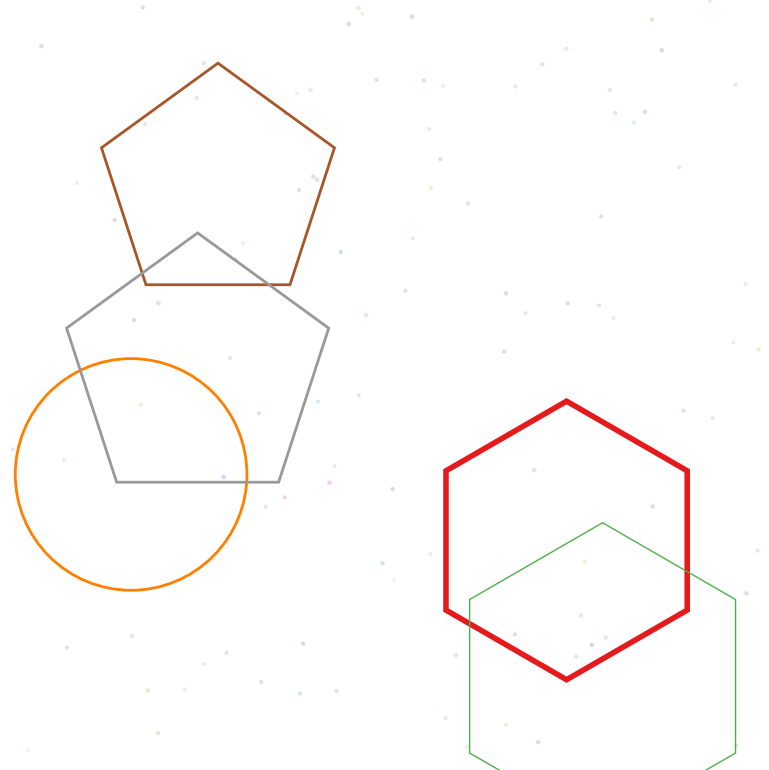[{"shape": "hexagon", "thickness": 2, "radius": 0.9, "center": [0.736, 0.298]}, {"shape": "hexagon", "thickness": 0.5, "radius": 1.0, "center": [0.783, 0.122]}, {"shape": "circle", "thickness": 1, "radius": 0.75, "center": [0.17, 0.384]}, {"shape": "pentagon", "thickness": 1, "radius": 0.8, "center": [0.283, 0.759]}, {"shape": "pentagon", "thickness": 1, "radius": 0.89, "center": [0.257, 0.519]}]